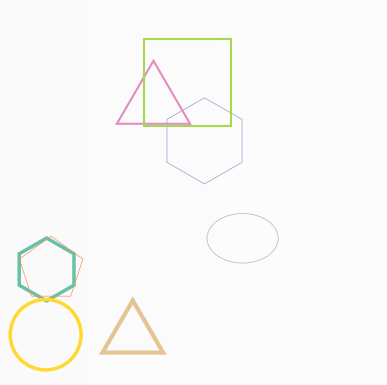[{"shape": "hexagon", "thickness": 2.5, "radius": 0.41, "center": [0.12, 0.3]}, {"shape": "pentagon", "thickness": 0.5, "radius": 0.43, "center": [0.132, 0.3]}, {"shape": "hexagon", "thickness": 0.5, "radius": 0.56, "center": [0.528, 0.634]}, {"shape": "triangle", "thickness": 1.5, "radius": 0.55, "center": [0.396, 0.733]}, {"shape": "square", "thickness": 1.5, "radius": 0.56, "center": [0.484, 0.786]}, {"shape": "circle", "thickness": 2.5, "radius": 0.46, "center": [0.118, 0.131]}, {"shape": "triangle", "thickness": 3, "radius": 0.45, "center": [0.343, 0.129]}, {"shape": "oval", "thickness": 0.5, "radius": 0.46, "center": [0.626, 0.381]}]